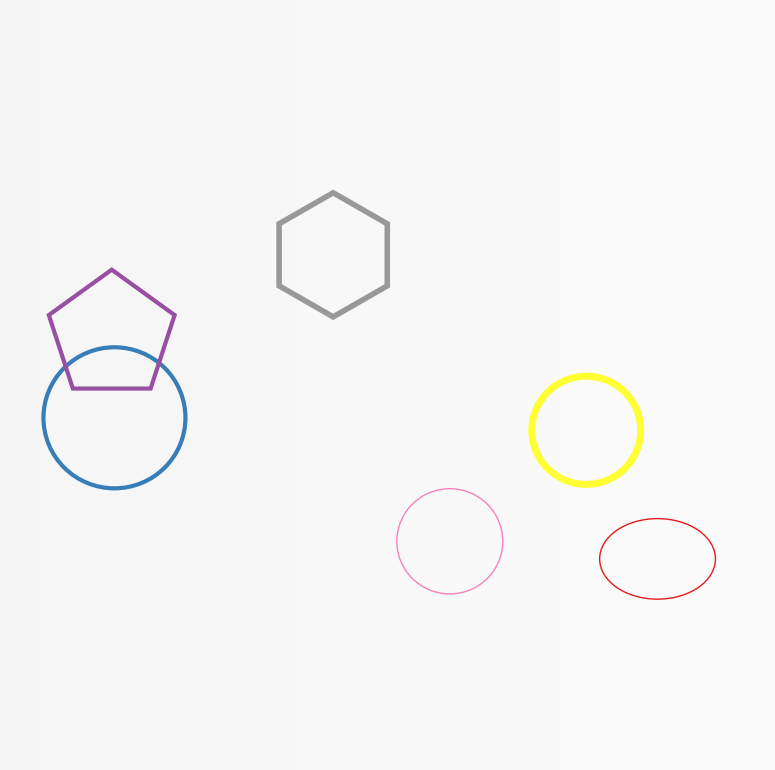[{"shape": "oval", "thickness": 0.5, "radius": 0.37, "center": [0.848, 0.274]}, {"shape": "circle", "thickness": 1.5, "radius": 0.46, "center": [0.148, 0.457]}, {"shape": "pentagon", "thickness": 1.5, "radius": 0.43, "center": [0.144, 0.564]}, {"shape": "circle", "thickness": 2.5, "radius": 0.35, "center": [0.756, 0.441]}, {"shape": "circle", "thickness": 0.5, "radius": 0.34, "center": [0.58, 0.297]}, {"shape": "hexagon", "thickness": 2, "radius": 0.4, "center": [0.43, 0.669]}]